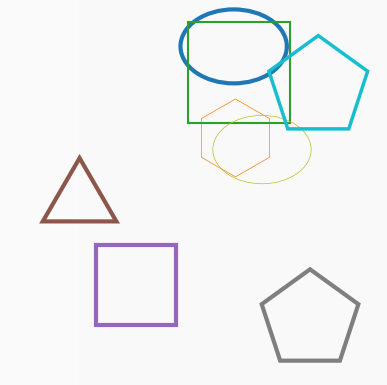[{"shape": "oval", "thickness": 3, "radius": 0.69, "center": [0.603, 0.88]}, {"shape": "hexagon", "thickness": 0.5, "radius": 0.51, "center": [0.608, 0.642]}, {"shape": "square", "thickness": 1.5, "radius": 0.66, "center": [0.618, 0.812]}, {"shape": "square", "thickness": 3, "radius": 0.52, "center": [0.35, 0.26]}, {"shape": "triangle", "thickness": 3, "radius": 0.55, "center": [0.205, 0.48]}, {"shape": "pentagon", "thickness": 3, "radius": 0.66, "center": [0.8, 0.169]}, {"shape": "oval", "thickness": 0.5, "radius": 0.63, "center": [0.676, 0.612]}, {"shape": "pentagon", "thickness": 2.5, "radius": 0.67, "center": [0.821, 0.774]}]